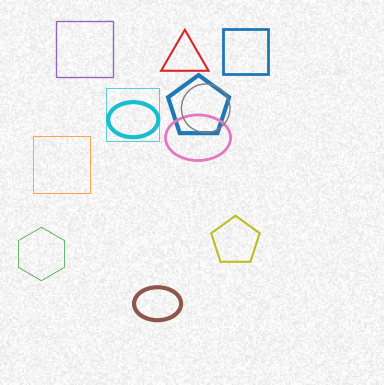[{"shape": "square", "thickness": 2, "radius": 0.29, "center": [0.638, 0.867]}, {"shape": "pentagon", "thickness": 3, "radius": 0.42, "center": [0.516, 0.722]}, {"shape": "square", "thickness": 0.5, "radius": 0.37, "center": [0.159, 0.572]}, {"shape": "hexagon", "thickness": 0.5, "radius": 0.35, "center": [0.108, 0.34]}, {"shape": "triangle", "thickness": 1.5, "radius": 0.36, "center": [0.48, 0.852]}, {"shape": "square", "thickness": 1, "radius": 0.37, "center": [0.22, 0.873]}, {"shape": "oval", "thickness": 3, "radius": 0.31, "center": [0.409, 0.211]}, {"shape": "oval", "thickness": 2, "radius": 0.42, "center": [0.514, 0.642]}, {"shape": "circle", "thickness": 1, "radius": 0.32, "center": [0.534, 0.719]}, {"shape": "pentagon", "thickness": 1.5, "radius": 0.33, "center": [0.612, 0.374]}, {"shape": "oval", "thickness": 3, "radius": 0.33, "center": [0.346, 0.689]}, {"shape": "square", "thickness": 0.5, "radius": 0.34, "center": [0.345, 0.703]}]